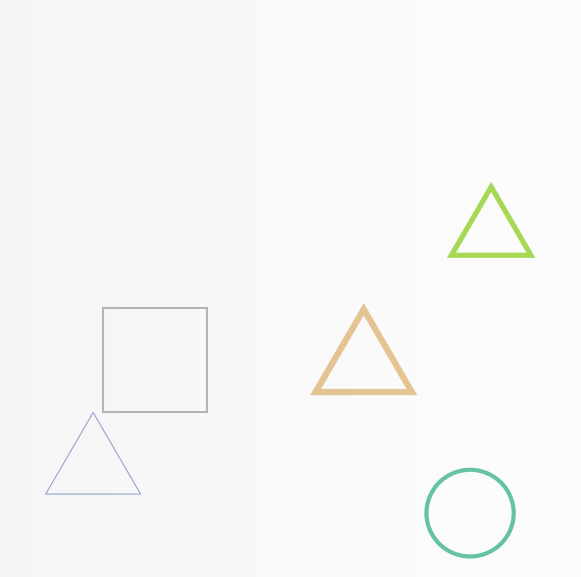[{"shape": "circle", "thickness": 2, "radius": 0.38, "center": [0.809, 0.111]}, {"shape": "triangle", "thickness": 0.5, "radius": 0.47, "center": [0.16, 0.191]}, {"shape": "triangle", "thickness": 2.5, "radius": 0.39, "center": [0.845, 0.597]}, {"shape": "triangle", "thickness": 3, "radius": 0.48, "center": [0.626, 0.368]}, {"shape": "square", "thickness": 1, "radius": 0.45, "center": [0.267, 0.375]}]